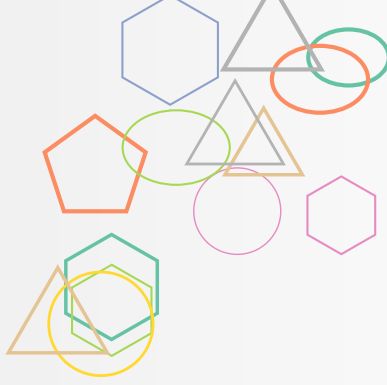[{"shape": "oval", "thickness": 3, "radius": 0.52, "center": [0.899, 0.851]}, {"shape": "hexagon", "thickness": 2.5, "radius": 0.68, "center": [0.288, 0.255]}, {"shape": "oval", "thickness": 3, "radius": 0.62, "center": [0.826, 0.794]}, {"shape": "pentagon", "thickness": 3, "radius": 0.69, "center": [0.246, 0.562]}, {"shape": "hexagon", "thickness": 1.5, "radius": 0.71, "center": [0.439, 0.87]}, {"shape": "circle", "thickness": 1, "radius": 0.56, "center": [0.612, 0.452]}, {"shape": "hexagon", "thickness": 1.5, "radius": 0.5, "center": [0.881, 0.441]}, {"shape": "oval", "thickness": 1.5, "radius": 0.69, "center": [0.455, 0.617]}, {"shape": "hexagon", "thickness": 1.5, "radius": 0.59, "center": [0.288, 0.194]}, {"shape": "circle", "thickness": 2, "radius": 0.67, "center": [0.26, 0.159]}, {"shape": "triangle", "thickness": 2.5, "radius": 0.74, "center": [0.149, 0.157]}, {"shape": "triangle", "thickness": 2.5, "radius": 0.58, "center": [0.68, 0.604]}, {"shape": "triangle", "thickness": 3, "radius": 0.73, "center": [0.703, 0.893]}, {"shape": "triangle", "thickness": 2, "radius": 0.72, "center": [0.607, 0.646]}]